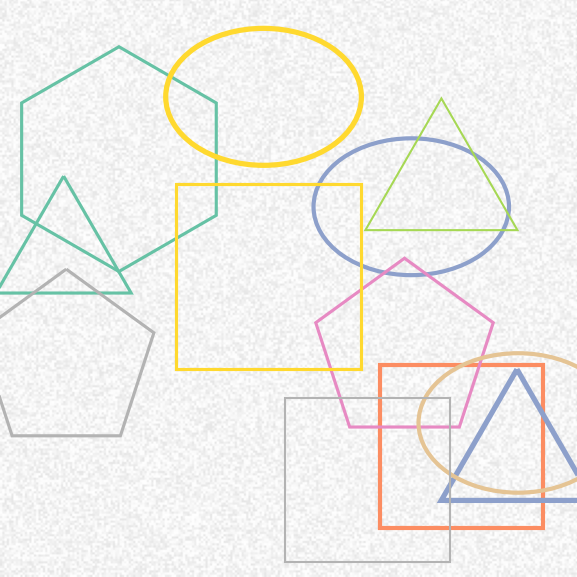[{"shape": "hexagon", "thickness": 1.5, "radius": 0.97, "center": [0.206, 0.724]}, {"shape": "triangle", "thickness": 1.5, "radius": 0.68, "center": [0.11, 0.559]}, {"shape": "square", "thickness": 2, "radius": 0.71, "center": [0.8, 0.226]}, {"shape": "oval", "thickness": 2, "radius": 0.85, "center": [0.712, 0.641]}, {"shape": "triangle", "thickness": 2.5, "radius": 0.76, "center": [0.895, 0.208]}, {"shape": "pentagon", "thickness": 1.5, "radius": 0.81, "center": [0.7, 0.39]}, {"shape": "triangle", "thickness": 1, "radius": 0.76, "center": [0.764, 0.677]}, {"shape": "square", "thickness": 1.5, "radius": 0.8, "center": [0.464, 0.52]}, {"shape": "oval", "thickness": 2.5, "radius": 0.85, "center": [0.456, 0.831]}, {"shape": "oval", "thickness": 2, "radius": 0.86, "center": [0.897, 0.267]}, {"shape": "square", "thickness": 1, "radius": 0.71, "center": [0.636, 0.168]}, {"shape": "pentagon", "thickness": 1.5, "radius": 0.8, "center": [0.115, 0.374]}]